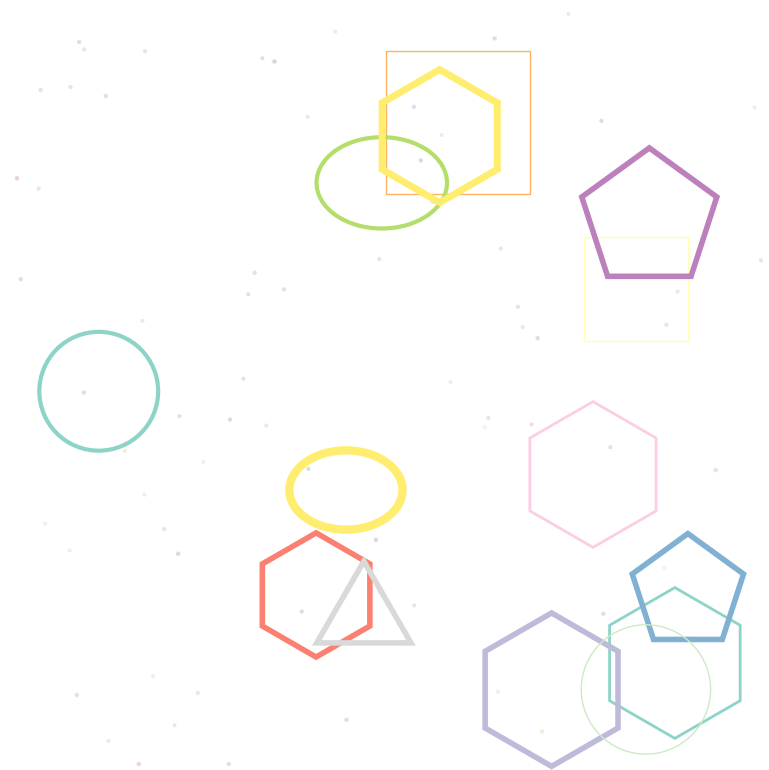[{"shape": "hexagon", "thickness": 1, "radius": 0.49, "center": [0.876, 0.139]}, {"shape": "circle", "thickness": 1.5, "radius": 0.39, "center": [0.128, 0.492]}, {"shape": "square", "thickness": 0.5, "radius": 0.34, "center": [0.826, 0.625]}, {"shape": "hexagon", "thickness": 2, "radius": 0.5, "center": [0.716, 0.104]}, {"shape": "hexagon", "thickness": 2, "radius": 0.4, "center": [0.411, 0.227]}, {"shape": "pentagon", "thickness": 2, "radius": 0.38, "center": [0.893, 0.231]}, {"shape": "square", "thickness": 0.5, "radius": 0.47, "center": [0.595, 0.841]}, {"shape": "oval", "thickness": 1.5, "radius": 0.42, "center": [0.496, 0.763]}, {"shape": "hexagon", "thickness": 1, "radius": 0.47, "center": [0.77, 0.384]}, {"shape": "triangle", "thickness": 2, "radius": 0.35, "center": [0.473, 0.2]}, {"shape": "pentagon", "thickness": 2, "radius": 0.46, "center": [0.843, 0.716]}, {"shape": "circle", "thickness": 0.5, "radius": 0.42, "center": [0.839, 0.105]}, {"shape": "oval", "thickness": 3, "radius": 0.37, "center": [0.449, 0.364]}, {"shape": "hexagon", "thickness": 2.5, "radius": 0.43, "center": [0.571, 0.823]}]